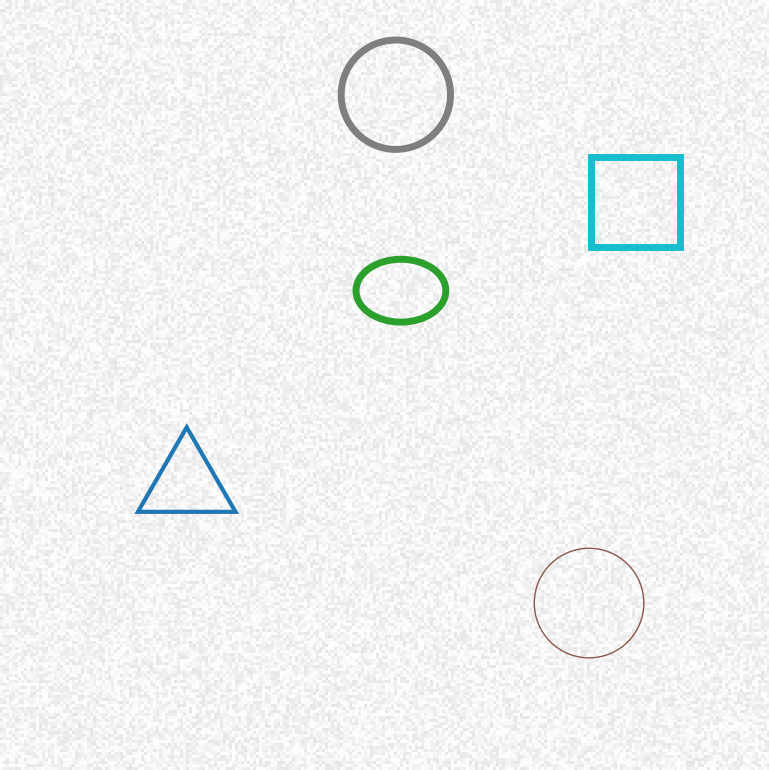[{"shape": "triangle", "thickness": 1.5, "radius": 0.37, "center": [0.242, 0.372]}, {"shape": "oval", "thickness": 2.5, "radius": 0.29, "center": [0.521, 0.622]}, {"shape": "circle", "thickness": 0.5, "radius": 0.36, "center": [0.765, 0.217]}, {"shape": "circle", "thickness": 2.5, "radius": 0.36, "center": [0.514, 0.877]}, {"shape": "square", "thickness": 2.5, "radius": 0.29, "center": [0.825, 0.738]}]